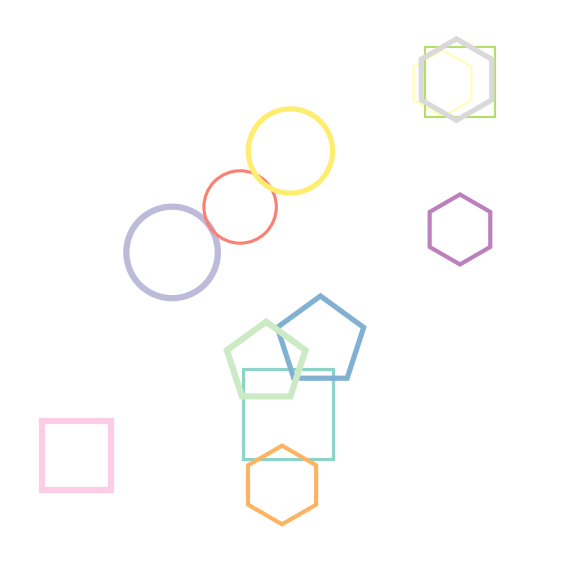[{"shape": "square", "thickness": 1.5, "radius": 0.39, "center": [0.498, 0.282]}, {"shape": "hexagon", "thickness": 1, "radius": 0.29, "center": [0.766, 0.855]}, {"shape": "circle", "thickness": 3, "radius": 0.4, "center": [0.298, 0.562]}, {"shape": "circle", "thickness": 1.5, "radius": 0.31, "center": [0.416, 0.641]}, {"shape": "pentagon", "thickness": 2.5, "radius": 0.39, "center": [0.555, 0.408]}, {"shape": "hexagon", "thickness": 2, "radius": 0.34, "center": [0.488, 0.159]}, {"shape": "square", "thickness": 1, "radius": 0.3, "center": [0.796, 0.857]}, {"shape": "square", "thickness": 3, "radius": 0.3, "center": [0.133, 0.211]}, {"shape": "hexagon", "thickness": 2.5, "radius": 0.35, "center": [0.791, 0.861]}, {"shape": "hexagon", "thickness": 2, "radius": 0.3, "center": [0.796, 0.602]}, {"shape": "pentagon", "thickness": 3, "radius": 0.36, "center": [0.461, 0.371]}, {"shape": "circle", "thickness": 2.5, "radius": 0.36, "center": [0.503, 0.738]}]